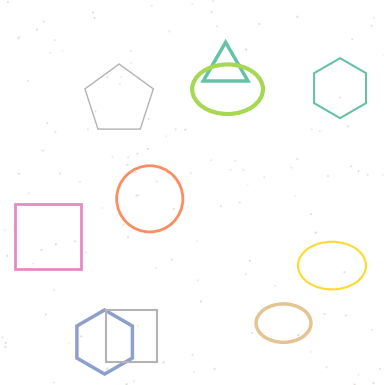[{"shape": "triangle", "thickness": 2.5, "radius": 0.34, "center": [0.586, 0.823]}, {"shape": "hexagon", "thickness": 1.5, "radius": 0.39, "center": [0.883, 0.771]}, {"shape": "circle", "thickness": 2, "radius": 0.43, "center": [0.389, 0.484]}, {"shape": "hexagon", "thickness": 2.5, "radius": 0.42, "center": [0.272, 0.112]}, {"shape": "square", "thickness": 2, "radius": 0.43, "center": [0.124, 0.386]}, {"shape": "oval", "thickness": 3, "radius": 0.46, "center": [0.591, 0.768]}, {"shape": "oval", "thickness": 1.5, "radius": 0.44, "center": [0.862, 0.31]}, {"shape": "oval", "thickness": 2.5, "radius": 0.36, "center": [0.736, 0.161]}, {"shape": "pentagon", "thickness": 1, "radius": 0.47, "center": [0.309, 0.74]}, {"shape": "square", "thickness": 1.5, "radius": 0.33, "center": [0.342, 0.127]}]